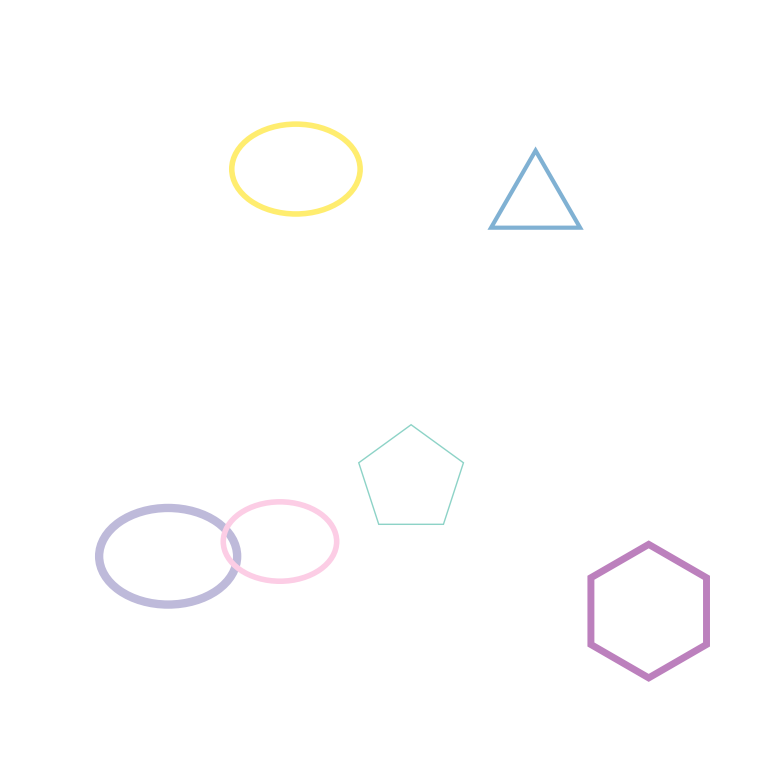[{"shape": "pentagon", "thickness": 0.5, "radius": 0.36, "center": [0.534, 0.377]}, {"shape": "oval", "thickness": 3, "radius": 0.45, "center": [0.218, 0.278]}, {"shape": "triangle", "thickness": 1.5, "radius": 0.33, "center": [0.696, 0.738]}, {"shape": "oval", "thickness": 2, "radius": 0.37, "center": [0.364, 0.297]}, {"shape": "hexagon", "thickness": 2.5, "radius": 0.43, "center": [0.842, 0.206]}, {"shape": "oval", "thickness": 2, "radius": 0.42, "center": [0.384, 0.78]}]